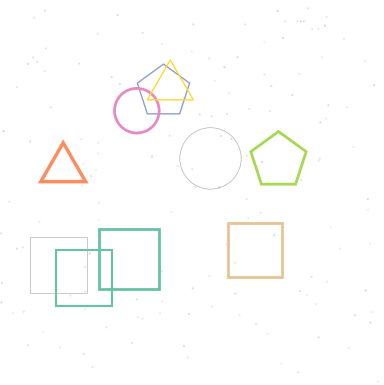[{"shape": "square", "thickness": 2, "radius": 0.39, "center": [0.335, 0.328]}, {"shape": "square", "thickness": 1.5, "radius": 0.36, "center": [0.217, 0.278]}, {"shape": "triangle", "thickness": 2.5, "radius": 0.34, "center": [0.164, 0.562]}, {"shape": "pentagon", "thickness": 1, "radius": 0.36, "center": [0.425, 0.762]}, {"shape": "circle", "thickness": 2, "radius": 0.29, "center": [0.355, 0.713]}, {"shape": "pentagon", "thickness": 2, "radius": 0.38, "center": [0.723, 0.583]}, {"shape": "triangle", "thickness": 1, "radius": 0.35, "center": [0.442, 0.775]}, {"shape": "square", "thickness": 2, "radius": 0.35, "center": [0.663, 0.351]}, {"shape": "circle", "thickness": 0.5, "radius": 0.4, "center": [0.547, 0.589]}, {"shape": "square", "thickness": 0.5, "radius": 0.37, "center": [0.152, 0.312]}]